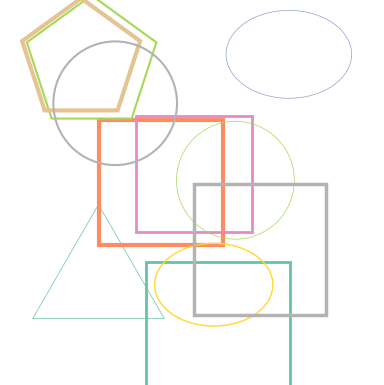[{"shape": "triangle", "thickness": 0.5, "radius": 0.99, "center": [0.256, 0.271]}, {"shape": "square", "thickness": 2, "radius": 0.94, "center": [0.567, 0.133]}, {"shape": "square", "thickness": 3, "radius": 0.81, "center": [0.418, 0.526]}, {"shape": "oval", "thickness": 0.5, "radius": 0.82, "center": [0.75, 0.859]}, {"shape": "square", "thickness": 2, "radius": 0.75, "center": [0.503, 0.548]}, {"shape": "circle", "thickness": 0.5, "radius": 0.76, "center": [0.611, 0.532]}, {"shape": "pentagon", "thickness": 1.5, "radius": 0.88, "center": [0.238, 0.835]}, {"shape": "oval", "thickness": 1, "radius": 0.77, "center": [0.555, 0.26]}, {"shape": "pentagon", "thickness": 3, "radius": 0.81, "center": [0.211, 0.844]}, {"shape": "circle", "thickness": 1.5, "radius": 0.8, "center": [0.299, 0.732]}, {"shape": "square", "thickness": 2.5, "radius": 0.85, "center": [0.676, 0.352]}]